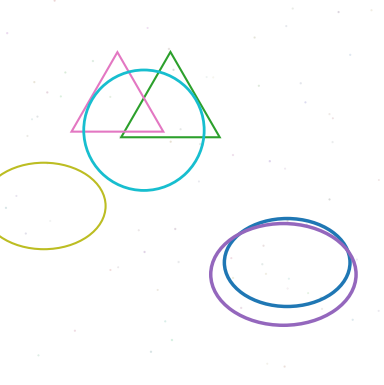[{"shape": "oval", "thickness": 2.5, "radius": 0.82, "center": [0.746, 0.318]}, {"shape": "triangle", "thickness": 1.5, "radius": 0.74, "center": [0.443, 0.717]}, {"shape": "oval", "thickness": 2.5, "radius": 0.94, "center": [0.736, 0.287]}, {"shape": "triangle", "thickness": 1.5, "radius": 0.69, "center": [0.305, 0.727]}, {"shape": "oval", "thickness": 1.5, "radius": 0.8, "center": [0.114, 0.465]}, {"shape": "circle", "thickness": 2, "radius": 0.78, "center": [0.374, 0.662]}]